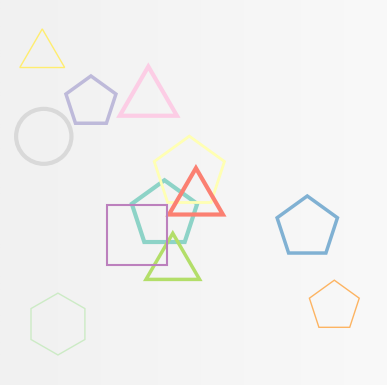[{"shape": "pentagon", "thickness": 3, "radius": 0.44, "center": [0.425, 0.443]}, {"shape": "pentagon", "thickness": 2, "radius": 0.48, "center": [0.489, 0.551]}, {"shape": "pentagon", "thickness": 2.5, "radius": 0.34, "center": [0.235, 0.735]}, {"shape": "triangle", "thickness": 3, "radius": 0.4, "center": [0.506, 0.483]}, {"shape": "pentagon", "thickness": 2.5, "radius": 0.41, "center": [0.793, 0.409]}, {"shape": "pentagon", "thickness": 1, "radius": 0.34, "center": [0.863, 0.205]}, {"shape": "triangle", "thickness": 2.5, "radius": 0.4, "center": [0.446, 0.314]}, {"shape": "triangle", "thickness": 3, "radius": 0.43, "center": [0.383, 0.742]}, {"shape": "circle", "thickness": 3, "radius": 0.36, "center": [0.113, 0.646]}, {"shape": "square", "thickness": 1.5, "radius": 0.39, "center": [0.354, 0.39]}, {"shape": "hexagon", "thickness": 1, "radius": 0.4, "center": [0.15, 0.158]}, {"shape": "triangle", "thickness": 1, "radius": 0.33, "center": [0.109, 0.858]}]